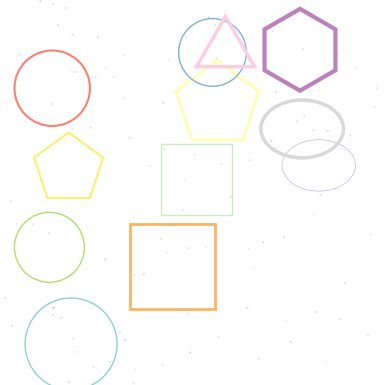[{"shape": "circle", "thickness": 1, "radius": 0.6, "center": [0.185, 0.106]}, {"shape": "pentagon", "thickness": 2, "radius": 0.57, "center": [0.565, 0.729]}, {"shape": "oval", "thickness": 0.5, "radius": 0.48, "center": [0.828, 0.57]}, {"shape": "circle", "thickness": 1.5, "radius": 0.49, "center": [0.136, 0.771]}, {"shape": "circle", "thickness": 1, "radius": 0.44, "center": [0.552, 0.864]}, {"shape": "square", "thickness": 2, "radius": 0.55, "center": [0.447, 0.309]}, {"shape": "circle", "thickness": 1, "radius": 0.45, "center": [0.128, 0.358]}, {"shape": "triangle", "thickness": 2.5, "radius": 0.43, "center": [0.586, 0.87]}, {"shape": "oval", "thickness": 2.5, "radius": 0.54, "center": [0.785, 0.665]}, {"shape": "hexagon", "thickness": 3, "radius": 0.53, "center": [0.779, 0.871]}, {"shape": "square", "thickness": 1, "radius": 0.46, "center": [0.511, 0.534]}, {"shape": "pentagon", "thickness": 1.5, "radius": 0.47, "center": [0.178, 0.562]}]